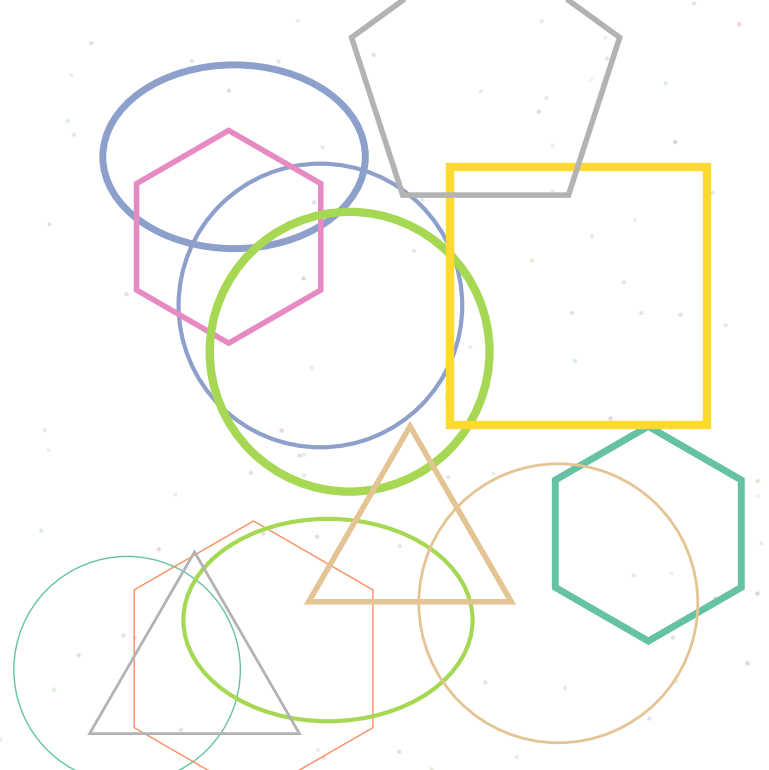[{"shape": "hexagon", "thickness": 2.5, "radius": 0.7, "center": [0.842, 0.307]}, {"shape": "circle", "thickness": 0.5, "radius": 0.74, "center": [0.165, 0.13]}, {"shape": "hexagon", "thickness": 0.5, "radius": 0.89, "center": [0.329, 0.144]}, {"shape": "circle", "thickness": 1.5, "radius": 0.92, "center": [0.416, 0.603]}, {"shape": "oval", "thickness": 2.5, "radius": 0.85, "center": [0.304, 0.796]}, {"shape": "hexagon", "thickness": 2, "radius": 0.69, "center": [0.297, 0.692]}, {"shape": "oval", "thickness": 1.5, "radius": 0.94, "center": [0.426, 0.195]}, {"shape": "circle", "thickness": 3, "radius": 0.91, "center": [0.454, 0.543]}, {"shape": "square", "thickness": 3, "radius": 0.84, "center": [0.751, 0.616]}, {"shape": "circle", "thickness": 1, "radius": 0.91, "center": [0.725, 0.217]}, {"shape": "triangle", "thickness": 2, "radius": 0.76, "center": [0.532, 0.294]}, {"shape": "triangle", "thickness": 1, "radius": 0.79, "center": [0.253, 0.126]}, {"shape": "pentagon", "thickness": 2, "radius": 0.92, "center": [0.631, 0.895]}]